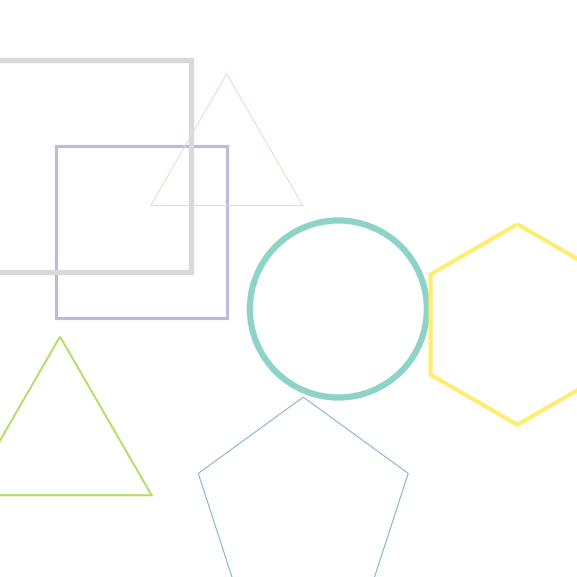[{"shape": "circle", "thickness": 3, "radius": 0.77, "center": [0.586, 0.464]}, {"shape": "square", "thickness": 1.5, "radius": 0.74, "center": [0.245, 0.597]}, {"shape": "pentagon", "thickness": 0.5, "radius": 0.96, "center": [0.525, 0.12]}, {"shape": "triangle", "thickness": 1, "radius": 0.92, "center": [0.104, 0.233]}, {"shape": "square", "thickness": 2.5, "radius": 0.92, "center": [0.147, 0.712]}, {"shape": "triangle", "thickness": 0.5, "radius": 0.76, "center": [0.393, 0.719]}, {"shape": "hexagon", "thickness": 2, "radius": 0.87, "center": [0.896, 0.437]}]